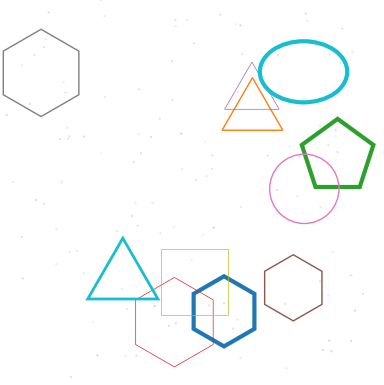[{"shape": "hexagon", "thickness": 3, "radius": 0.46, "center": [0.582, 0.191]}, {"shape": "triangle", "thickness": 1, "radius": 0.46, "center": [0.656, 0.707]}, {"shape": "pentagon", "thickness": 3, "radius": 0.49, "center": [0.877, 0.593]}, {"shape": "hexagon", "thickness": 0.5, "radius": 0.58, "center": [0.453, 0.163]}, {"shape": "triangle", "thickness": 0.5, "radius": 0.41, "center": [0.654, 0.757]}, {"shape": "hexagon", "thickness": 1, "radius": 0.43, "center": [0.762, 0.252]}, {"shape": "circle", "thickness": 1, "radius": 0.45, "center": [0.79, 0.51]}, {"shape": "hexagon", "thickness": 1, "radius": 0.57, "center": [0.107, 0.811]}, {"shape": "square", "thickness": 0.5, "radius": 0.43, "center": [0.505, 0.268]}, {"shape": "triangle", "thickness": 2, "radius": 0.53, "center": [0.319, 0.276]}, {"shape": "oval", "thickness": 3, "radius": 0.57, "center": [0.788, 0.814]}]